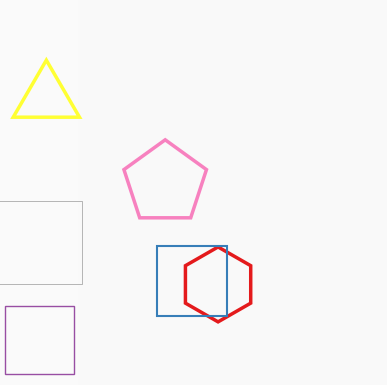[{"shape": "hexagon", "thickness": 2.5, "radius": 0.49, "center": [0.563, 0.261]}, {"shape": "square", "thickness": 1.5, "radius": 0.45, "center": [0.496, 0.271]}, {"shape": "square", "thickness": 1, "radius": 0.45, "center": [0.102, 0.117]}, {"shape": "triangle", "thickness": 2.5, "radius": 0.49, "center": [0.12, 0.745]}, {"shape": "pentagon", "thickness": 2.5, "radius": 0.56, "center": [0.426, 0.525]}, {"shape": "square", "thickness": 0.5, "radius": 0.54, "center": [0.105, 0.37]}]